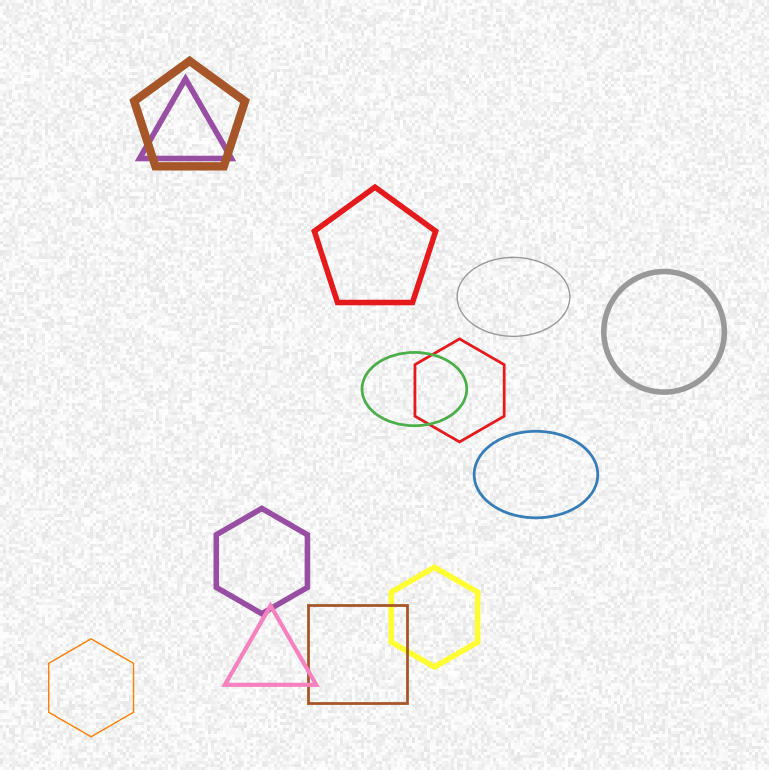[{"shape": "hexagon", "thickness": 1, "radius": 0.33, "center": [0.597, 0.493]}, {"shape": "pentagon", "thickness": 2, "radius": 0.41, "center": [0.487, 0.674]}, {"shape": "oval", "thickness": 1, "radius": 0.4, "center": [0.696, 0.384]}, {"shape": "oval", "thickness": 1, "radius": 0.34, "center": [0.538, 0.495]}, {"shape": "hexagon", "thickness": 2, "radius": 0.34, "center": [0.34, 0.271]}, {"shape": "triangle", "thickness": 2, "radius": 0.34, "center": [0.241, 0.829]}, {"shape": "hexagon", "thickness": 0.5, "radius": 0.32, "center": [0.118, 0.107]}, {"shape": "hexagon", "thickness": 2, "radius": 0.32, "center": [0.564, 0.199]}, {"shape": "pentagon", "thickness": 3, "radius": 0.38, "center": [0.246, 0.845]}, {"shape": "square", "thickness": 1, "radius": 0.32, "center": [0.465, 0.151]}, {"shape": "triangle", "thickness": 1.5, "radius": 0.34, "center": [0.351, 0.145]}, {"shape": "circle", "thickness": 2, "radius": 0.39, "center": [0.862, 0.569]}, {"shape": "oval", "thickness": 0.5, "radius": 0.37, "center": [0.667, 0.614]}]